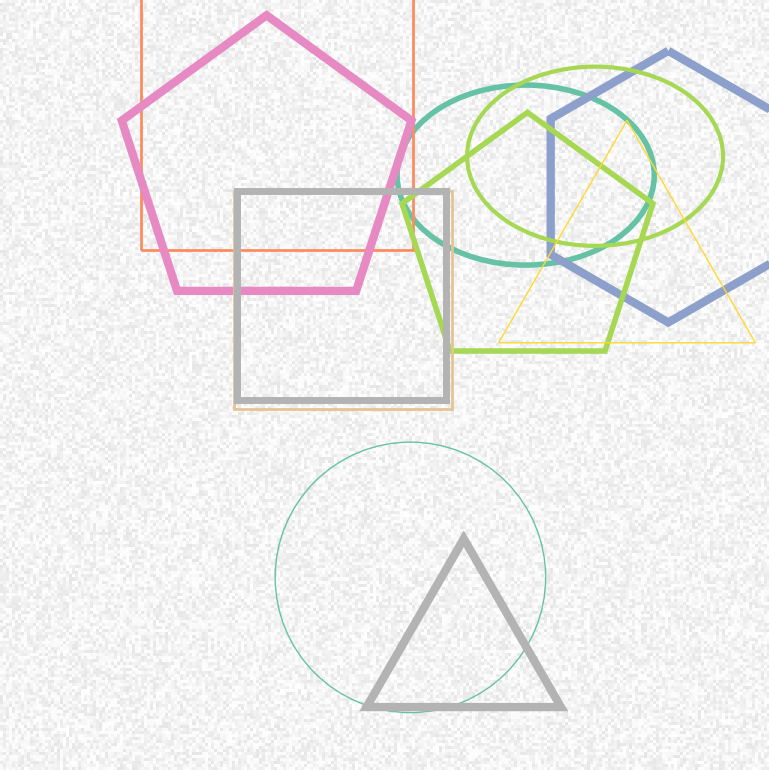[{"shape": "circle", "thickness": 0.5, "radius": 0.88, "center": [0.533, 0.25]}, {"shape": "oval", "thickness": 2, "radius": 0.83, "center": [0.683, 0.773]}, {"shape": "square", "thickness": 1, "radius": 0.88, "center": [0.36, 0.851]}, {"shape": "hexagon", "thickness": 3, "radius": 0.88, "center": [0.868, 0.758]}, {"shape": "pentagon", "thickness": 3, "radius": 0.99, "center": [0.346, 0.782]}, {"shape": "oval", "thickness": 1.5, "radius": 0.83, "center": [0.773, 0.797]}, {"shape": "pentagon", "thickness": 2, "radius": 0.86, "center": [0.685, 0.683]}, {"shape": "triangle", "thickness": 0.5, "radius": 0.96, "center": [0.814, 0.651]}, {"shape": "square", "thickness": 1, "radius": 0.71, "center": [0.445, 0.611]}, {"shape": "square", "thickness": 2.5, "radius": 0.68, "center": [0.443, 0.616]}, {"shape": "triangle", "thickness": 3, "radius": 0.73, "center": [0.602, 0.155]}]